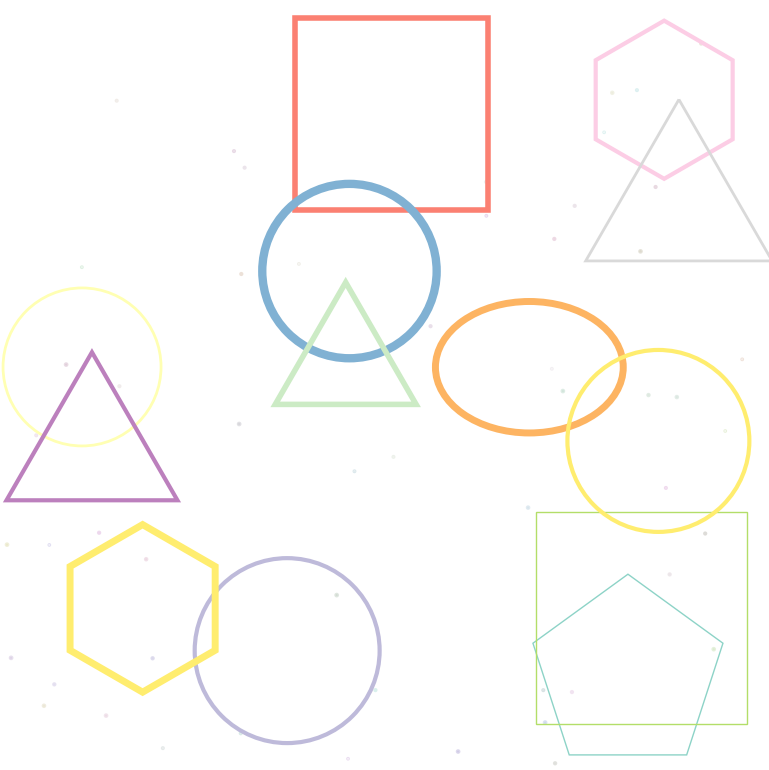[{"shape": "pentagon", "thickness": 0.5, "radius": 0.65, "center": [0.816, 0.125]}, {"shape": "circle", "thickness": 1, "radius": 0.51, "center": [0.107, 0.523]}, {"shape": "circle", "thickness": 1.5, "radius": 0.6, "center": [0.373, 0.155]}, {"shape": "square", "thickness": 2, "radius": 0.62, "center": [0.509, 0.852]}, {"shape": "circle", "thickness": 3, "radius": 0.57, "center": [0.454, 0.648]}, {"shape": "oval", "thickness": 2.5, "radius": 0.61, "center": [0.687, 0.523]}, {"shape": "square", "thickness": 0.5, "radius": 0.69, "center": [0.833, 0.198]}, {"shape": "hexagon", "thickness": 1.5, "radius": 0.51, "center": [0.863, 0.87]}, {"shape": "triangle", "thickness": 1, "radius": 0.7, "center": [0.882, 0.731]}, {"shape": "triangle", "thickness": 1.5, "radius": 0.64, "center": [0.119, 0.414]}, {"shape": "triangle", "thickness": 2, "radius": 0.53, "center": [0.449, 0.528]}, {"shape": "circle", "thickness": 1.5, "radius": 0.59, "center": [0.855, 0.427]}, {"shape": "hexagon", "thickness": 2.5, "radius": 0.54, "center": [0.185, 0.21]}]